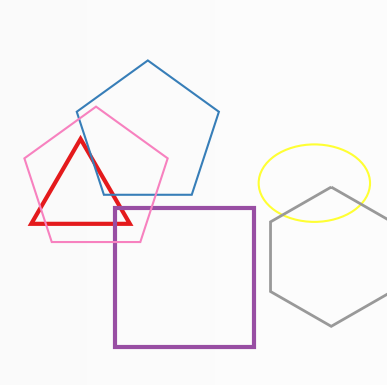[{"shape": "triangle", "thickness": 3, "radius": 0.73, "center": [0.208, 0.492]}, {"shape": "pentagon", "thickness": 1.5, "radius": 0.96, "center": [0.381, 0.65]}, {"shape": "square", "thickness": 3, "radius": 0.9, "center": [0.476, 0.279]}, {"shape": "oval", "thickness": 1.5, "radius": 0.72, "center": [0.811, 0.524]}, {"shape": "pentagon", "thickness": 1.5, "radius": 0.97, "center": [0.248, 0.529]}, {"shape": "hexagon", "thickness": 2, "radius": 0.9, "center": [0.855, 0.333]}]